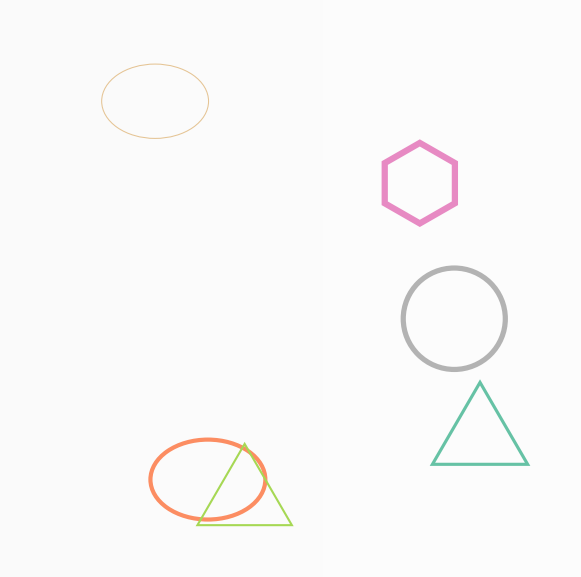[{"shape": "triangle", "thickness": 1.5, "radius": 0.47, "center": [0.826, 0.242]}, {"shape": "oval", "thickness": 2, "radius": 0.49, "center": [0.358, 0.169]}, {"shape": "hexagon", "thickness": 3, "radius": 0.35, "center": [0.722, 0.682]}, {"shape": "triangle", "thickness": 1, "radius": 0.47, "center": [0.421, 0.137]}, {"shape": "oval", "thickness": 0.5, "radius": 0.46, "center": [0.267, 0.824]}, {"shape": "circle", "thickness": 2.5, "radius": 0.44, "center": [0.782, 0.447]}]